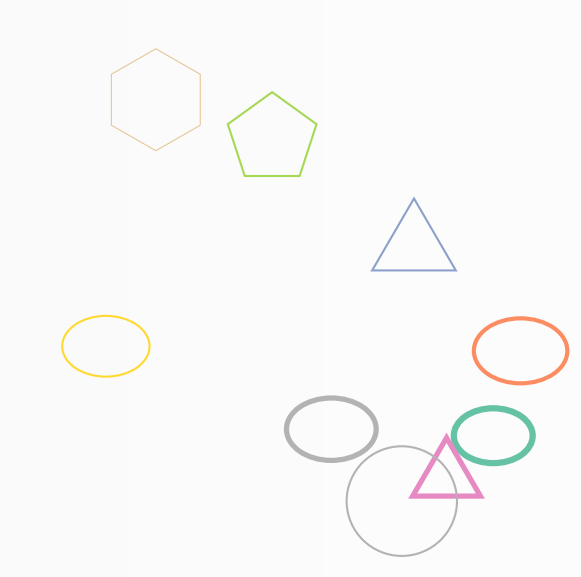[{"shape": "oval", "thickness": 3, "radius": 0.34, "center": [0.849, 0.245]}, {"shape": "oval", "thickness": 2, "radius": 0.4, "center": [0.896, 0.392]}, {"shape": "triangle", "thickness": 1, "radius": 0.42, "center": [0.712, 0.572]}, {"shape": "triangle", "thickness": 2.5, "radius": 0.34, "center": [0.768, 0.174]}, {"shape": "pentagon", "thickness": 1, "radius": 0.4, "center": [0.468, 0.759]}, {"shape": "oval", "thickness": 1, "radius": 0.38, "center": [0.182, 0.4]}, {"shape": "hexagon", "thickness": 0.5, "radius": 0.44, "center": [0.268, 0.826]}, {"shape": "circle", "thickness": 1, "radius": 0.47, "center": [0.691, 0.131]}, {"shape": "oval", "thickness": 2.5, "radius": 0.39, "center": [0.57, 0.256]}]